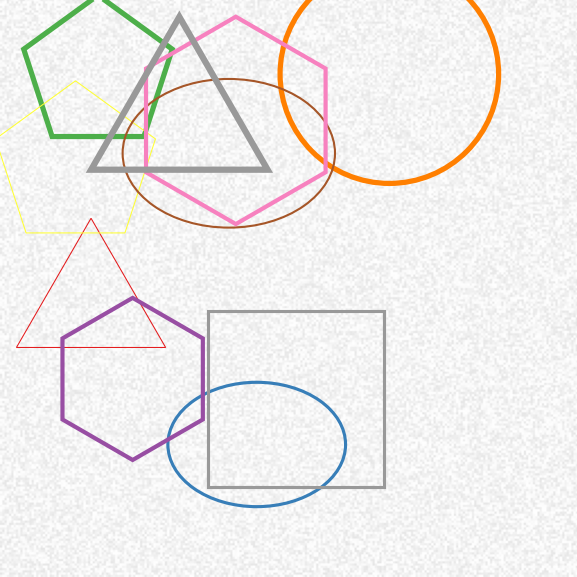[{"shape": "triangle", "thickness": 0.5, "radius": 0.75, "center": [0.158, 0.472]}, {"shape": "oval", "thickness": 1.5, "radius": 0.77, "center": [0.445, 0.229]}, {"shape": "pentagon", "thickness": 2.5, "radius": 0.68, "center": [0.17, 0.872]}, {"shape": "hexagon", "thickness": 2, "radius": 0.7, "center": [0.23, 0.343]}, {"shape": "circle", "thickness": 2.5, "radius": 0.95, "center": [0.674, 0.871]}, {"shape": "pentagon", "thickness": 0.5, "radius": 0.73, "center": [0.131, 0.714]}, {"shape": "oval", "thickness": 1, "radius": 0.92, "center": [0.396, 0.734]}, {"shape": "hexagon", "thickness": 2, "radius": 0.9, "center": [0.408, 0.791]}, {"shape": "triangle", "thickness": 3, "radius": 0.88, "center": [0.311, 0.793]}, {"shape": "square", "thickness": 1.5, "radius": 0.76, "center": [0.512, 0.308]}]